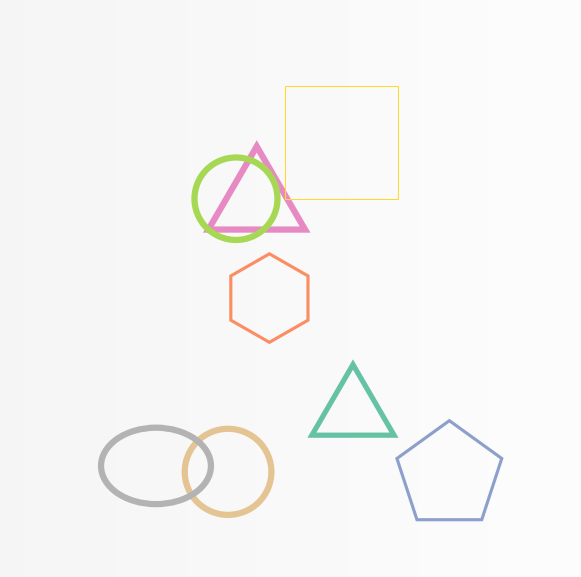[{"shape": "triangle", "thickness": 2.5, "radius": 0.41, "center": [0.607, 0.286]}, {"shape": "hexagon", "thickness": 1.5, "radius": 0.38, "center": [0.463, 0.483]}, {"shape": "pentagon", "thickness": 1.5, "radius": 0.47, "center": [0.773, 0.176]}, {"shape": "triangle", "thickness": 3, "radius": 0.48, "center": [0.442, 0.65]}, {"shape": "circle", "thickness": 3, "radius": 0.36, "center": [0.406, 0.655]}, {"shape": "square", "thickness": 0.5, "radius": 0.49, "center": [0.587, 0.752]}, {"shape": "circle", "thickness": 3, "radius": 0.37, "center": [0.392, 0.182]}, {"shape": "oval", "thickness": 3, "radius": 0.47, "center": [0.268, 0.192]}]